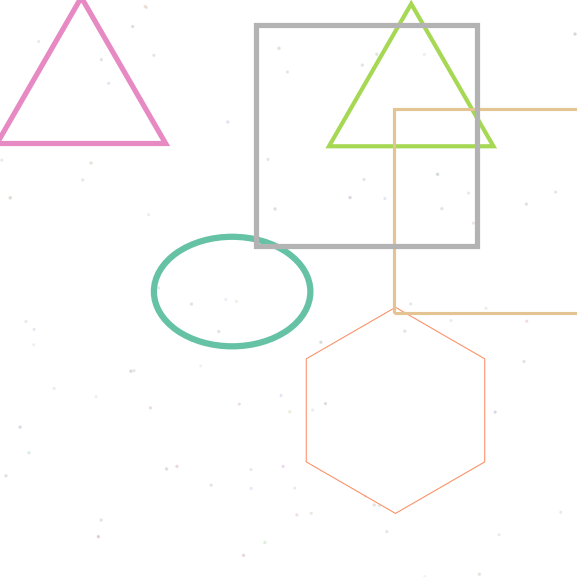[{"shape": "oval", "thickness": 3, "radius": 0.68, "center": [0.402, 0.494]}, {"shape": "hexagon", "thickness": 0.5, "radius": 0.89, "center": [0.685, 0.289]}, {"shape": "triangle", "thickness": 2.5, "radius": 0.84, "center": [0.141, 0.835]}, {"shape": "triangle", "thickness": 2, "radius": 0.82, "center": [0.712, 0.828]}, {"shape": "square", "thickness": 1.5, "radius": 0.88, "center": [0.858, 0.633]}, {"shape": "square", "thickness": 2.5, "radius": 0.96, "center": [0.635, 0.764]}]